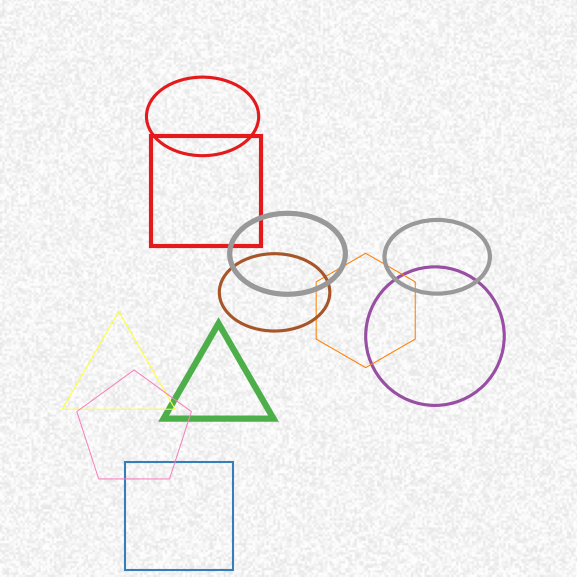[{"shape": "square", "thickness": 2, "radius": 0.48, "center": [0.357, 0.668]}, {"shape": "oval", "thickness": 1.5, "radius": 0.49, "center": [0.351, 0.798]}, {"shape": "square", "thickness": 1, "radius": 0.47, "center": [0.31, 0.106]}, {"shape": "triangle", "thickness": 3, "radius": 0.55, "center": [0.378, 0.329]}, {"shape": "circle", "thickness": 1.5, "radius": 0.6, "center": [0.753, 0.417]}, {"shape": "hexagon", "thickness": 0.5, "radius": 0.5, "center": [0.633, 0.462]}, {"shape": "triangle", "thickness": 0.5, "radius": 0.56, "center": [0.206, 0.347]}, {"shape": "oval", "thickness": 1.5, "radius": 0.48, "center": [0.475, 0.493]}, {"shape": "pentagon", "thickness": 0.5, "radius": 0.52, "center": [0.232, 0.254]}, {"shape": "oval", "thickness": 2.5, "radius": 0.5, "center": [0.498, 0.56]}, {"shape": "oval", "thickness": 2, "radius": 0.46, "center": [0.757, 0.555]}]